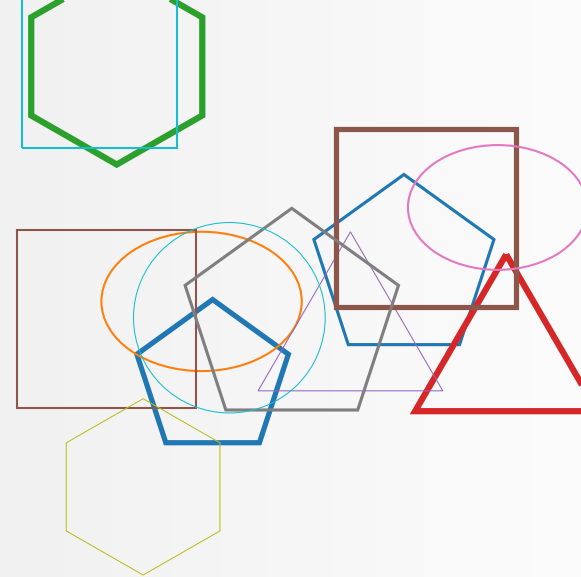[{"shape": "pentagon", "thickness": 2.5, "radius": 0.69, "center": [0.366, 0.343]}, {"shape": "pentagon", "thickness": 1.5, "radius": 0.81, "center": [0.695, 0.534]}, {"shape": "oval", "thickness": 1, "radius": 0.86, "center": [0.347, 0.477]}, {"shape": "hexagon", "thickness": 3, "radius": 0.85, "center": [0.201, 0.884]}, {"shape": "triangle", "thickness": 3, "radius": 0.9, "center": [0.871, 0.378]}, {"shape": "triangle", "thickness": 0.5, "radius": 0.92, "center": [0.603, 0.414]}, {"shape": "square", "thickness": 2.5, "radius": 0.77, "center": [0.733, 0.621]}, {"shape": "square", "thickness": 1, "radius": 0.77, "center": [0.183, 0.447]}, {"shape": "oval", "thickness": 1, "radius": 0.77, "center": [0.856, 0.64]}, {"shape": "pentagon", "thickness": 1.5, "radius": 0.97, "center": [0.502, 0.445]}, {"shape": "hexagon", "thickness": 0.5, "radius": 0.76, "center": [0.246, 0.156]}, {"shape": "square", "thickness": 1, "radius": 0.67, "center": [0.171, 0.876]}, {"shape": "circle", "thickness": 0.5, "radius": 0.82, "center": [0.395, 0.449]}]